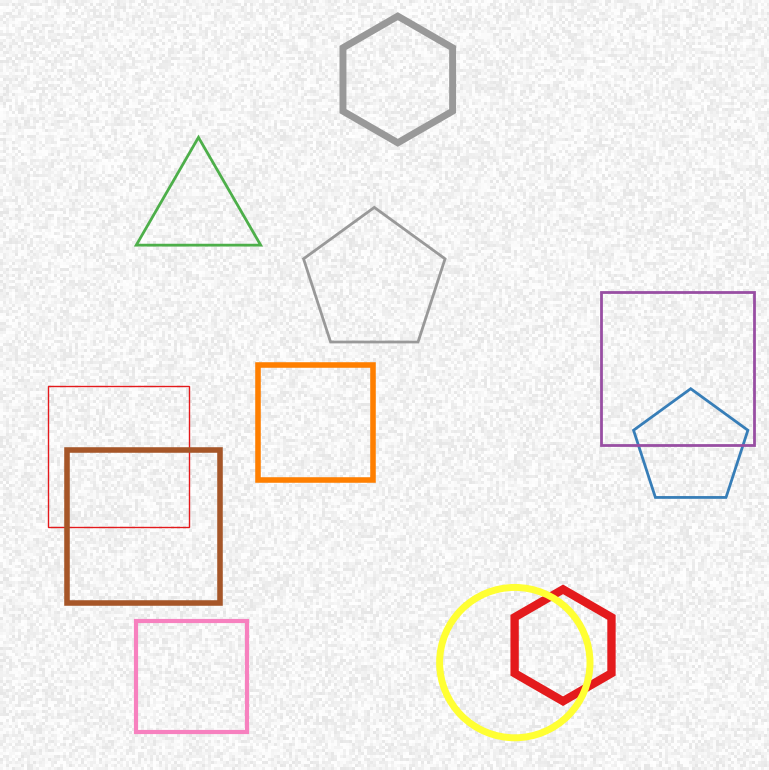[{"shape": "hexagon", "thickness": 3, "radius": 0.36, "center": [0.731, 0.162]}, {"shape": "square", "thickness": 0.5, "radius": 0.46, "center": [0.154, 0.407]}, {"shape": "pentagon", "thickness": 1, "radius": 0.39, "center": [0.897, 0.417]}, {"shape": "triangle", "thickness": 1, "radius": 0.47, "center": [0.258, 0.728]}, {"shape": "square", "thickness": 1, "radius": 0.5, "center": [0.88, 0.521]}, {"shape": "square", "thickness": 2, "radius": 0.38, "center": [0.41, 0.451]}, {"shape": "circle", "thickness": 2.5, "radius": 0.49, "center": [0.669, 0.139]}, {"shape": "square", "thickness": 2, "radius": 0.5, "center": [0.186, 0.316]}, {"shape": "square", "thickness": 1.5, "radius": 0.36, "center": [0.249, 0.121]}, {"shape": "pentagon", "thickness": 1, "radius": 0.48, "center": [0.486, 0.634]}, {"shape": "hexagon", "thickness": 2.5, "radius": 0.41, "center": [0.517, 0.897]}]